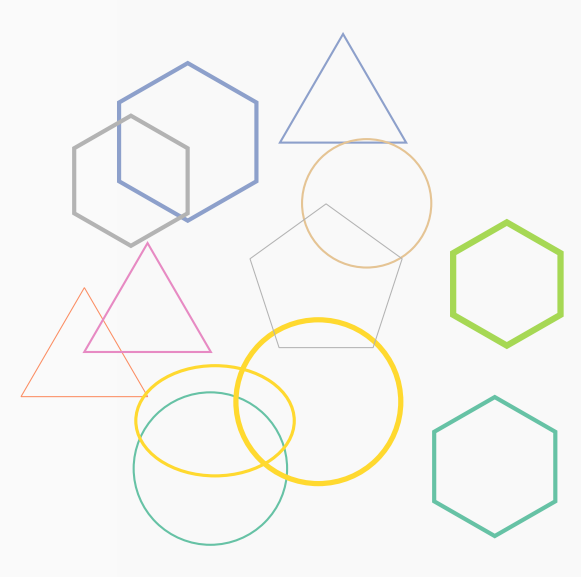[{"shape": "circle", "thickness": 1, "radius": 0.66, "center": [0.362, 0.188]}, {"shape": "hexagon", "thickness": 2, "radius": 0.6, "center": [0.851, 0.191]}, {"shape": "triangle", "thickness": 0.5, "radius": 0.63, "center": [0.145, 0.375]}, {"shape": "triangle", "thickness": 1, "radius": 0.63, "center": [0.59, 0.815]}, {"shape": "hexagon", "thickness": 2, "radius": 0.68, "center": [0.323, 0.753]}, {"shape": "triangle", "thickness": 1, "radius": 0.63, "center": [0.254, 0.452]}, {"shape": "hexagon", "thickness": 3, "radius": 0.53, "center": [0.872, 0.507]}, {"shape": "circle", "thickness": 2.5, "radius": 0.71, "center": [0.548, 0.304]}, {"shape": "oval", "thickness": 1.5, "radius": 0.68, "center": [0.37, 0.271]}, {"shape": "circle", "thickness": 1, "radius": 0.56, "center": [0.631, 0.647]}, {"shape": "hexagon", "thickness": 2, "radius": 0.56, "center": [0.225, 0.686]}, {"shape": "pentagon", "thickness": 0.5, "radius": 0.69, "center": [0.561, 0.509]}]